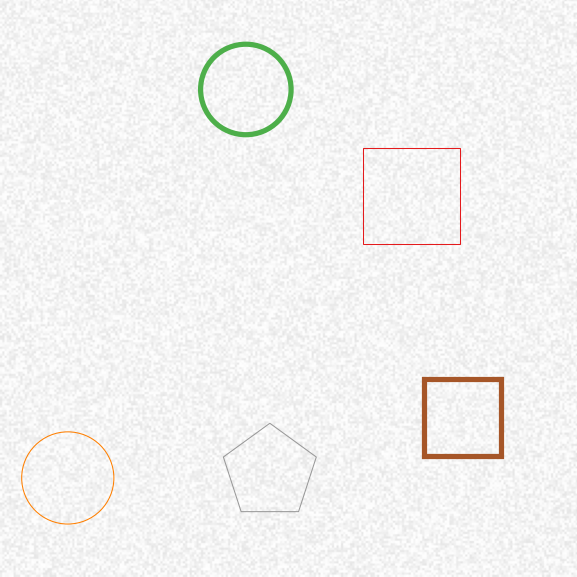[{"shape": "square", "thickness": 0.5, "radius": 0.42, "center": [0.712, 0.66]}, {"shape": "circle", "thickness": 2.5, "radius": 0.39, "center": [0.426, 0.844]}, {"shape": "circle", "thickness": 0.5, "radius": 0.4, "center": [0.117, 0.172]}, {"shape": "square", "thickness": 2.5, "radius": 0.33, "center": [0.801, 0.276]}, {"shape": "pentagon", "thickness": 0.5, "radius": 0.42, "center": [0.467, 0.182]}]